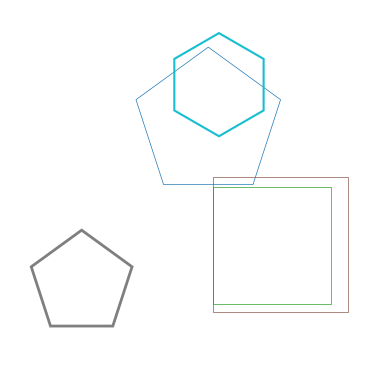[{"shape": "pentagon", "thickness": 0.5, "radius": 0.99, "center": [0.541, 0.68]}, {"shape": "square", "thickness": 0.5, "radius": 0.76, "center": [0.707, 0.362]}, {"shape": "square", "thickness": 0.5, "radius": 0.88, "center": [0.729, 0.365]}, {"shape": "pentagon", "thickness": 2, "radius": 0.69, "center": [0.212, 0.264]}, {"shape": "hexagon", "thickness": 1.5, "radius": 0.67, "center": [0.569, 0.78]}]